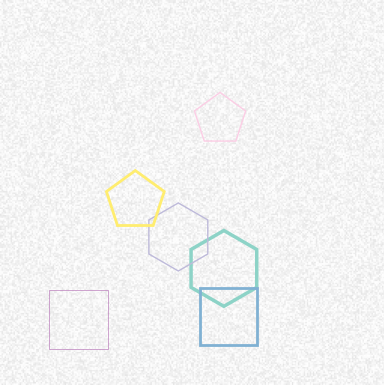[{"shape": "hexagon", "thickness": 2.5, "radius": 0.49, "center": [0.582, 0.303]}, {"shape": "hexagon", "thickness": 1, "radius": 0.44, "center": [0.463, 0.385]}, {"shape": "square", "thickness": 2, "radius": 0.37, "center": [0.594, 0.178]}, {"shape": "pentagon", "thickness": 1, "radius": 0.35, "center": [0.572, 0.69]}, {"shape": "square", "thickness": 0.5, "radius": 0.39, "center": [0.204, 0.17]}, {"shape": "pentagon", "thickness": 2, "radius": 0.39, "center": [0.352, 0.478]}]